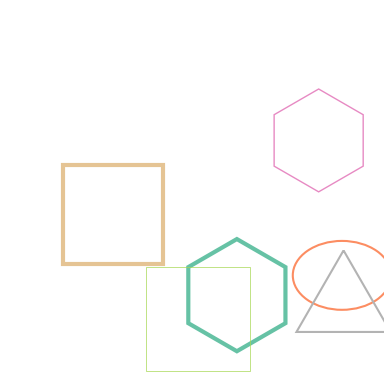[{"shape": "hexagon", "thickness": 3, "radius": 0.73, "center": [0.615, 0.233]}, {"shape": "oval", "thickness": 1.5, "radius": 0.64, "center": [0.888, 0.285]}, {"shape": "hexagon", "thickness": 1, "radius": 0.67, "center": [0.828, 0.635]}, {"shape": "square", "thickness": 0.5, "radius": 0.67, "center": [0.514, 0.172]}, {"shape": "square", "thickness": 3, "radius": 0.65, "center": [0.294, 0.443]}, {"shape": "triangle", "thickness": 1.5, "radius": 0.71, "center": [0.892, 0.208]}]